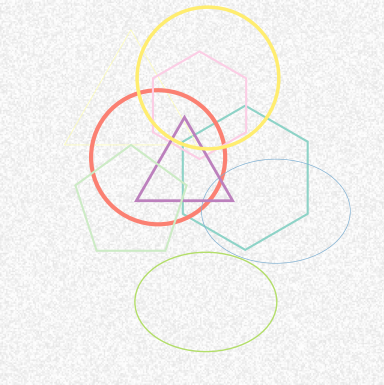[{"shape": "hexagon", "thickness": 1.5, "radius": 0.94, "center": [0.637, 0.538]}, {"shape": "triangle", "thickness": 0.5, "radius": 1.0, "center": [0.34, 0.723]}, {"shape": "circle", "thickness": 3, "radius": 0.87, "center": [0.411, 0.592]}, {"shape": "oval", "thickness": 0.5, "radius": 0.97, "center": [0.717, 0.451]}, {"shape": "oval", "thickness": 1, "radius": 0.92, "center": [0.535, 0.216]}, {"shape": "hexagon", "thickness": 1.5, "radius": 0.7, "center": [0.518, 0.727]}, {"shape": "triangle", "thickness": 2, "radius": 0.72, "center": [0.479, 0.551]}, {"shape": "pentagon", "thickness": 1.5, "radius": 0.76, "center": [0.34, 0.472]}, {"shape": "circle", "thickness": 2.5, "radius": 0.92, "center": [0.54, 0.797]}]